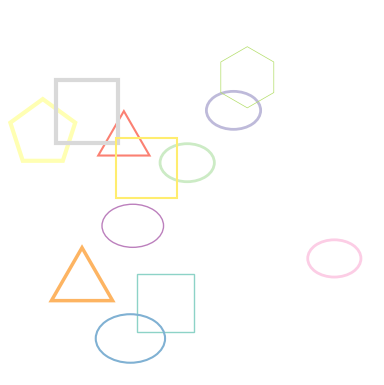[{"shape": "square", "thickness": 1, "radius": 0.37, "center": [0.43, 0.213]}, {"shape": "pentagon", "thickness": 3, "radius": 0.44, "center": [0.111, 0.654]}, {"shape": "oval", "thickness": 2, "radius": 0.35, "center": [0.607, 0.713]}, {"shape": "triangle", "thickness": 1.5, "radius": 0.38, "center": [0.322, 0.634]}, {"shape": "oval", "thickness": 1.5, "radius": 0.45, "center": [0.339, 0.121]}, {"shape": "triangle", "thickness": 2.5, "radius": 0.46, "center": [0.213, 0.265]}, {"shape": "hexagon", "thickness": 0.5, "radius": 0.4, "center": [0.642, 0.799]}, {"shape": "oval", "thickness": 2, "radius": 0.35, "center": [0.868, 0.329]}, {"shape": "square", "thickness": 3, "radius": 0.41, "center": [0.226, 0.711]}, {"shape": "oval", "thickness": 1, "radius": 0.4, "center": [0.345, 0.414]}, {"shape": "oval", "thickness": 2, "radius": 0.35, "center": [0.486, 0.577]}, {"shape": "square", "thickness": 1.5, "radius": 0.39, "center": [0.38, 0.564]}]